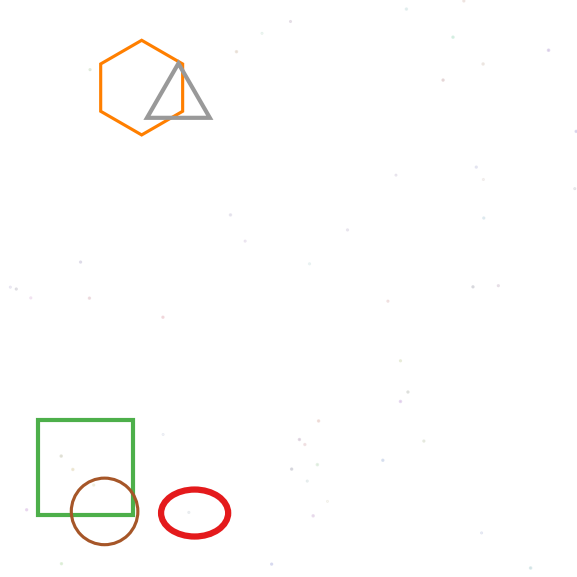[{"shape": "oval", "thickness": 3, "radius": 0.29, "center": [0.337, 0.111]}, {"shape": "square", "thickness": 2, "radius": 0.41, "center": [0.148, 0.189]}, {"shape": "hexagon", "thickness": 1.5, "radius": 0.41, "center": [0.245, 0.847]}, {"shape": "circle", "thickness": 1.5, "radius": 0.29, "center": [0.181, 0.114]}, {"shape": "triangle", "thickness": 2, "radius": 0.31, "center": [0.309, 0.827]}]